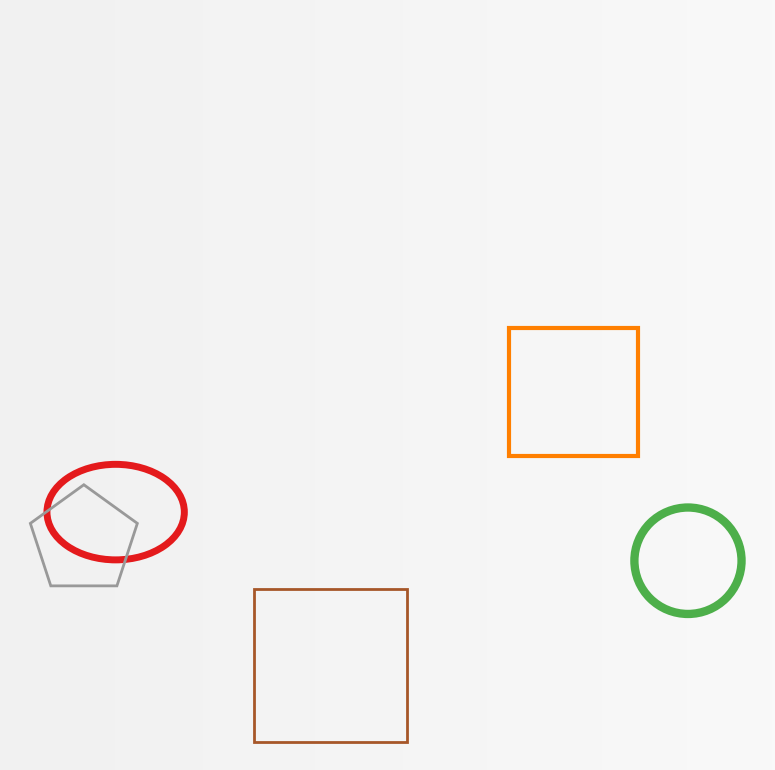[{"shape": "oval", "thickness": 2.5, "radius": 0.44, "center": [0.149, 0.335]}, {"shape": "circle", "thickness": 3, "radius": 0.35, "center": [0.888, 0.272]}, {"shape": "square", "thickness": 1.5, "radius": 0.42, "center": [0.74, 0.491]}, {"shape": "square", "thickness": 1, "radius": 0.5, "center": [0.427, 0.136]}, {"shape": "pentagon", "thickness": 1, "radius": 0.36, "center": [0.108, 0.298]}]